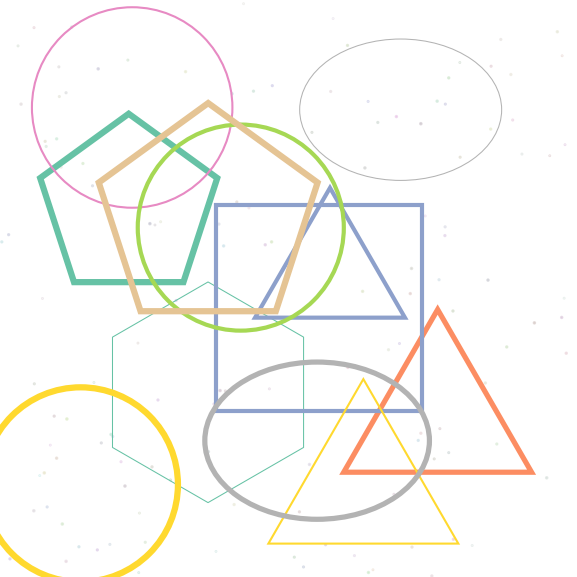[{"shape": "pentagon", "thickness": 3, "radius": 0.81, "center": [0.223, 0.641]}, {"shape": "hexagon", "thickness": 0.5, "radius": 0.96, "center": [0.36, 0.32]}, {"shape": "triangle", "thickness": 2.5, "radius": 0.94, "center": [0.758, 0.275]}, {"shape": "triangle", "thickness": 2, "radius": 0.75, "center": [0.571, 0.524]}, {"shape": "square", "thickness": 2, "radius": 0.89, "center": [0.552, 0.466]}, {"shape": "circle", "thickness": 1, "radius": 0.87, "center": [0.229, 0.813]}, {"shape": "circle", "thickness": 2, "radius": 0.89, "center": [0.417, 0.605]}, {"shape": "triangle", "thickness": 1, "radius": 0.95, "center": [0.629, 0.153]}, {"shape": "circle", "thickness": 3, "radius": 0.84, "center": [0.14, 0.16]}, {"shape": "pentagon", "thickness": 3, "radius": 1.0, "center": [0.36, 0.621]}, {"shape": "oval", "thickness": 0.5, "radius": 0.87, "center": [0.694, 0.809]}, {"shape": "oval", "thickness": 2.5, "radius": 0.97, "center": [0.549, 0.236]}]